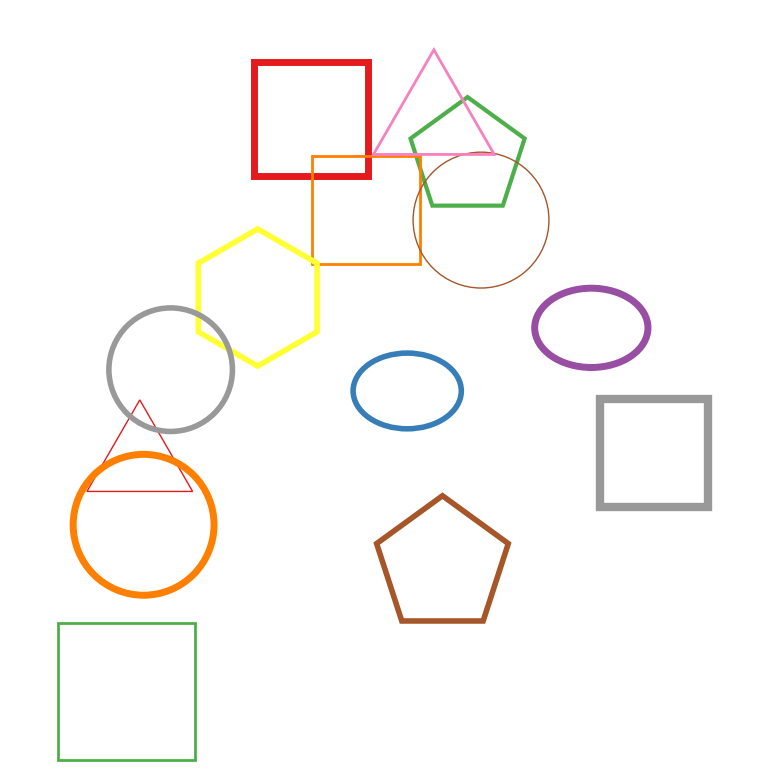[{"shape": "triangle", "thickness": 0.5, "radius": 0.4, "center": [0.182, 0.401]}, {"shape": "square", "thickness": 2.5, "radius": 0.37, "center": [0.404, 0.846]}, {"shape": "oval", "thickness": 2, "radius": 0.35, "center": [0.529, 0.492]}, {"shape": "square", "thickness": 1, "radius": 0.44, "center": [0.165, 0.102]}, {"shape": "pentagon", "thickness": 1.5, "radius": 0.39, "center": [0.607, 0.796]}, {"shape": "oval", "thickness": 2.5, "radius": 0.37, "center": [0.768, 0.574]}, {"shape": "circle", "thickness": 2.5, "radius": 0.46, "center": [0.186, 0.318]}, {"shape": "square", "thickness": 1, "radius": 0.35, "center": [0.476, 0.727]}, {"shape": "hexagon", "thickness": 2, "radius": 0.45, "center": [0.335, 0.614]}, {"shape": "circle", "thickness": 0.5, "radius": 0.44, "center": [0.625, 0.714]}, {"shape": "pentagon", "thickness": 2, "radius": 0.45, "center": [0.575, 0.266]}, {"shape": "triangle", "thickness": 1, "radius": 0.45, "center": [0.563, 0.845]}, {"shape": "circle", "thickness": 2, "radius": 0.4, "center": [0.222, 0.52]}, {"shape": "square", "thickness": 3, "radius": 0.35, "center": [0.85, 0.412]}]